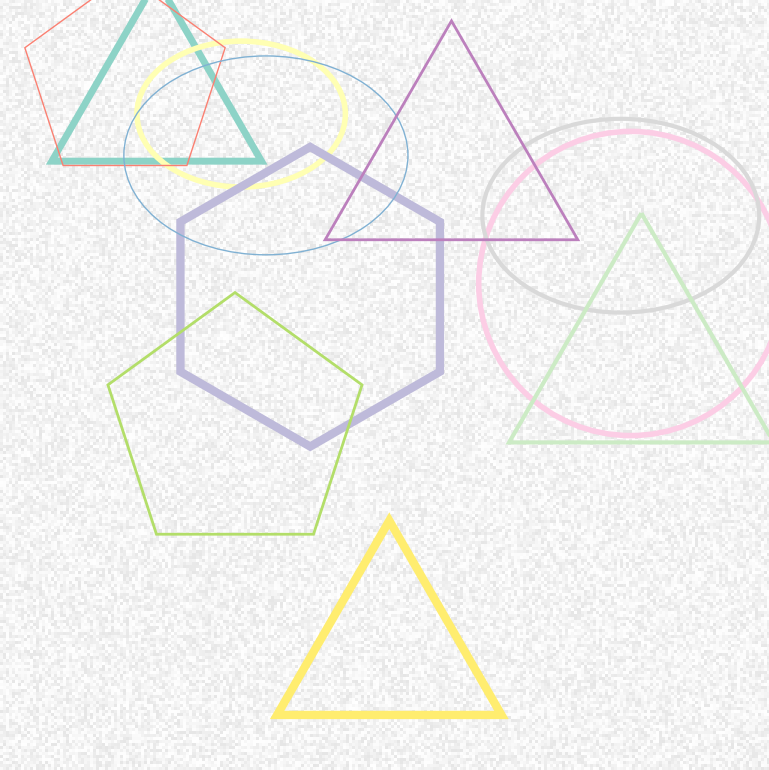[{"shape": "triangle", "thickness": 2.5, "radius": 0.79, "center": [0.203, 0.869]}, {"shape": "oval", "thickness": 2, "radius": 0.68, "center": [0.313, 0.852]}, {"shape": "hexagon", "thickness": 3, "radius": 0.97, "center": [0.403, 0.615]}, {"shape": "pentagon", "thickness": 0.5, "radius": 0.68, "center": [0.162, 0.896]}, {"shape": "oval", "thickness": 0.5, "radius": 0.92, "center": [0.345, 0.798]}, {"shape": "pentagon", "thickness": 1, "radius": 0.87, "center": [0.305, 0.447]}, {"shape": "circle", "thickness": 2, "radius": 0.99, "center": [0.819, 0.632]}, {"shape": "oval", "thickness": 1.5, "radius": 0.9, "center": [0.806, 0.72]}, {"shape": "triangle", "thickness": 1, "radius": 0.95, "center": [0.586, 0.783]}, {"shape": "triangle", "thickness": 1.5, "radius": 0.99, "center": [0.833, 0.525]}, {"shape": "triangle", "thickness": 3, "radius": 0.84, "center": [0.506, 0.156]}]